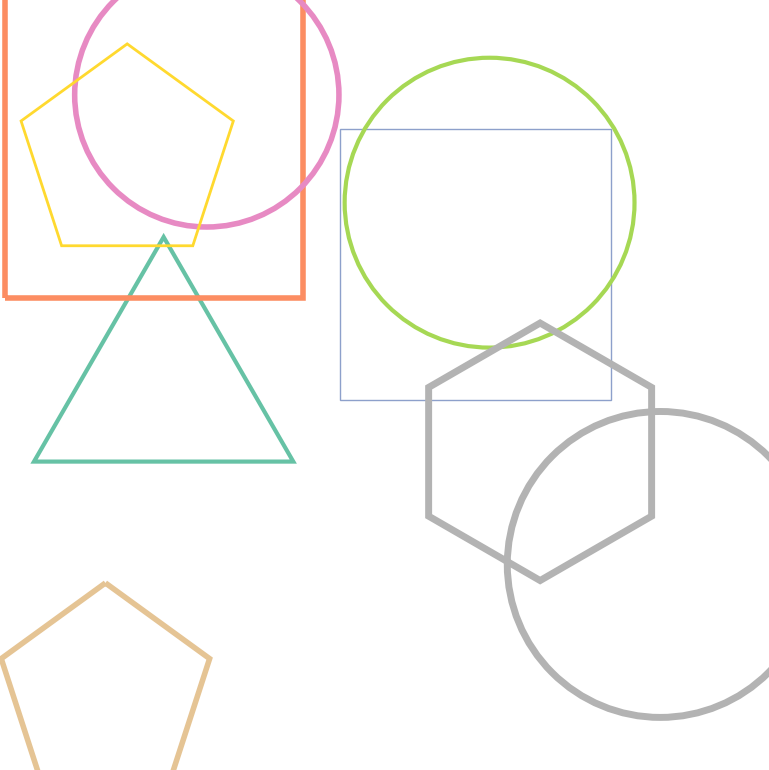[{"shape": "triangle", "thickness": 1.5, "radius": 0.97, "center": [0.213, 0.498]}, {"shape": "square", "thickness": 2, "radius": 0.97, "center": [0.2, 0.807]}, {"shape": "square", "thickness": 0.5, "radius": 0.88, "center": [0.617, 0.657]}, {"shape": "circle", "thickness": 2, "radius": 0.86, "center": [0.269, 0.877]}, {"shape": "circle", "thickness": 1.5, "radius": 0.94, "center": [0.636, 0.737]}, {"shape": "pentagon", "thickness": 1, "radius": 0.72, "center": [0.165, 0.798]}, {"shape": "pentagon", "thickness": 2, "radius": 0.71, "center": [0.137, 0.101]}, {"shape": "circle", "thickness": 2.5, "radius": 0.99, "center": [0.857, 0.267]}, {"shape": "hexagon", "thickness": 2.5, "radius": 0.84, "center": [0.701, 0.413]}]